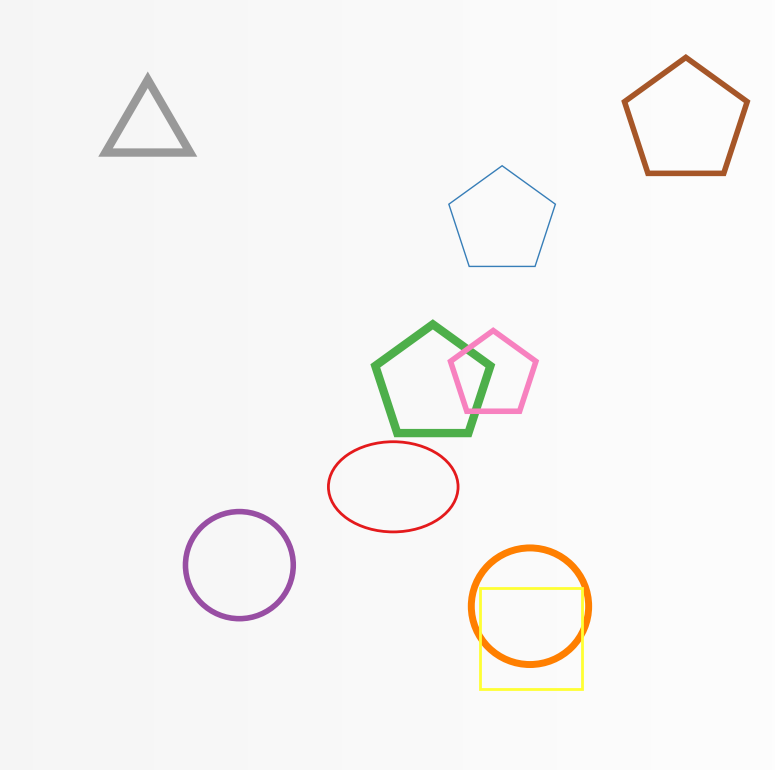[{"shape": "oval", "thickness": 1, "radius": 0.42, "center": [0.507, 0.368]}, {"shape": "pentagon", "thickness": 0.5, "radius": 0.36, "center": [0.648, 0.712]}, {"shape": "pentagon", "thickness": 3, "radius": 0.39, "center": [0.558, 0.501]}, {"shape": "circle", "thickness": 2, "radius": 0.35, "center": [0.309, 0.266]}, {"shape": "circle", "thickness": 2.5, "radius": 0.38, "center": [0.684, 0.213]}, {"shape": "square", "thickness": 1, "radius": 0.33, "center": [0.685, 0.171]}, {"shape": "pentagon", "thickness": 2, "radius": 0.42, "center": [0.885, 0.842]}, {"shape": "pentagon", "thickness": 2, "radius": 0.29, "center": [0.636, 0.513]}, {"shape": "triangle", "thickness": 3, "radius": 0.31, "center": [0.191, 0.833]}]